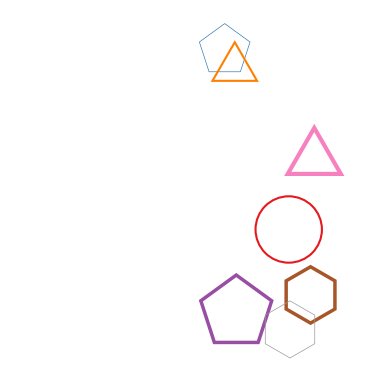[{"shape": "circle", "thickness": 1.5, "radius": 0.43, "center": [0.75, 0.404]}, {"shape": "pentagon", "thickness": 0.5, "radius": 0.35, "center": [0.584, 0.87]}, {"shape": "pentagon", "thickness": 2.5, "radius": 0.48, "center": [0.614, 0.189]}, {"shape": "triangle", "thickness": 1.5, "radius": 0.33, "center": [0.61, 0.823]}, {"shape": "hexagon", "thickness": 2.5, "radius": 0.37, "center": [0.807, 0.234]}, {"shape": "triangle", "thickness": 3, "radius": 0.4, "center": [0.816, 0.588]}, {"shape": "hexagon", "thickness": 0.5, "radius": 0.37, "center": [0.753, 0.144]}]